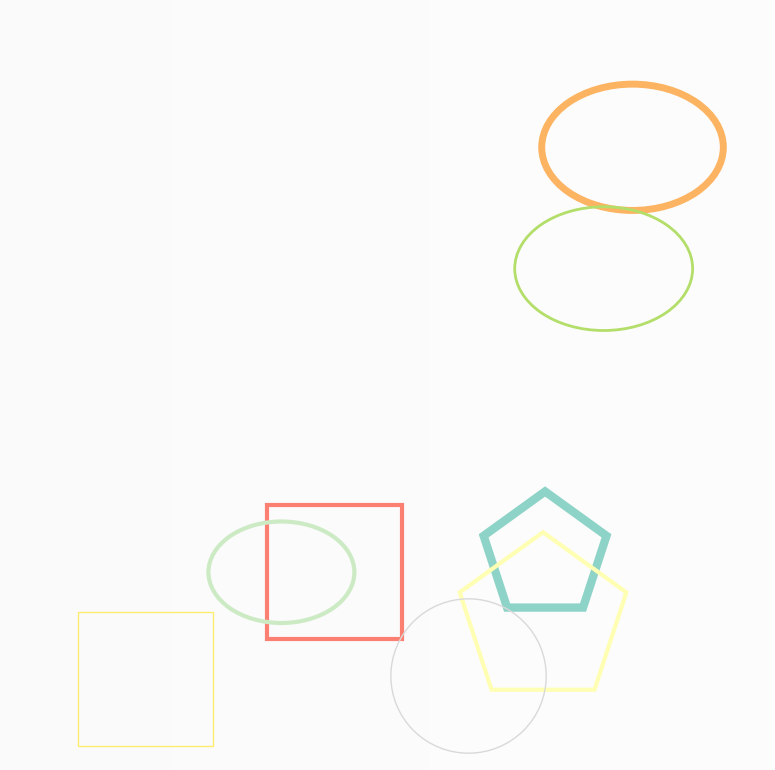[{"shape": "pentagon", "thickness": 3, "radius": 0.42, "center": [0.703, 0.278]}, {"shape": "pentagon", "thickness": 1.5, "radius": 0.57, "center": [0.701, 0.196]}, {"shape": "square", "thickness": 1.5, "radius": 0.44, "center": [0.432, 0.257]}, {"shape": "oval", "thickness": 2.5, "radius": 0.59, "center": [0.816, 0.809]}, {"shape": "oval", "thickness": 1, "radius": 0.57, "center": [0.779, 0.651]}, {"shape": "circle", "thickness": 0.5, "radius": 0.5, "center": [0.605, 0.122]}, {"shape": "oval", "thickness": 1.5, "radius": 0.47, "center": [0.363, 0.257]}, {"shape": "square", "thickness": 0.5, "radius": 0.44, "center": [0.187, 0.119]}]